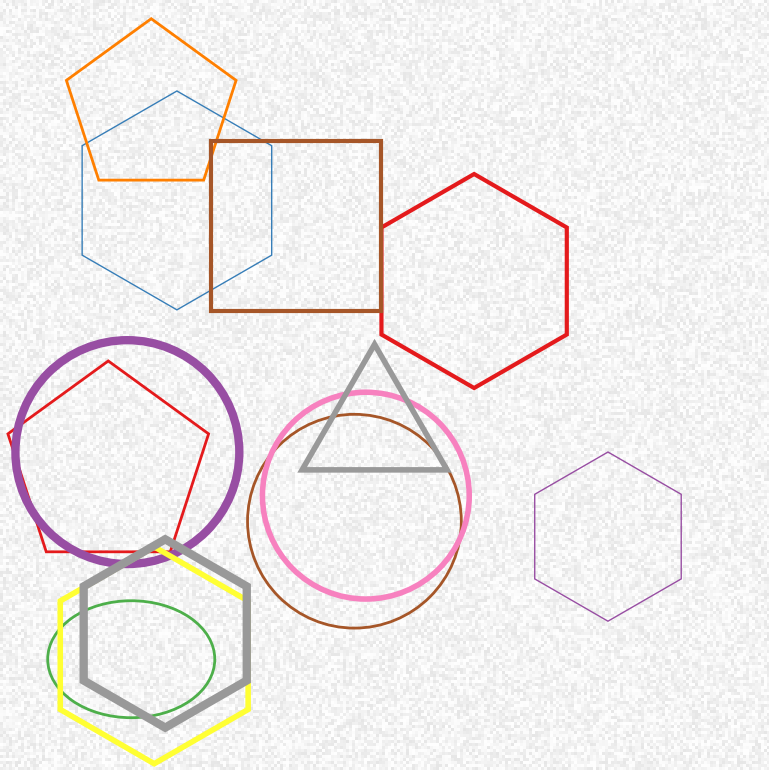[{"shape": "pentagon", "thickness": 1, "radius": 0.69, "center": [0.141, 0.394]}, {"shape": "hexagon", "thickness": 1.5, "radius": 0.69, "center": [0.616, 0.635]}, {"shape": "hexagon", "thickness": 0.5, "radius": 0.71, "center": [0.23, 0.74]}, {"shape": "oval", "thickness": 1, "radius": 0.54, "center": [0.17, 0.144]}, {"shape": "circle", "thickness": 3, "radius": 0.73, "center": [0.165, 0.413]}, {"shape": "hexagon", "thickness": 0.5, "radius": 0.55, "center": [0.79, 0.303]}, {"shape": "pentagon", "thickness": 1, "radius": 0.58, "center": [0.196, 0.86]}, {"shape": "hexagon", "thickness": 2, "radius": 0.7, "center": [0.2, 0.149]}, {"shape": "square", "thickness": 1.5, "radius": 0.55, "center": [0.385, 0.706]}, {"shape": "circle", "thickness": 1, "radius": 0.69, "center": [0.46, 0.323]}, {"shape": "circle", "thickness": 2, "radius": 0.67, "center": [0.475, 0.356]}, {"shape": "triangle", "thickness": 2, "radius": 0.54, "center": [0.486, 0.444]}, {"shape": "hexagon", "thickness": 3, "radius": 0.61, "center": [0.215, 0.177]}]